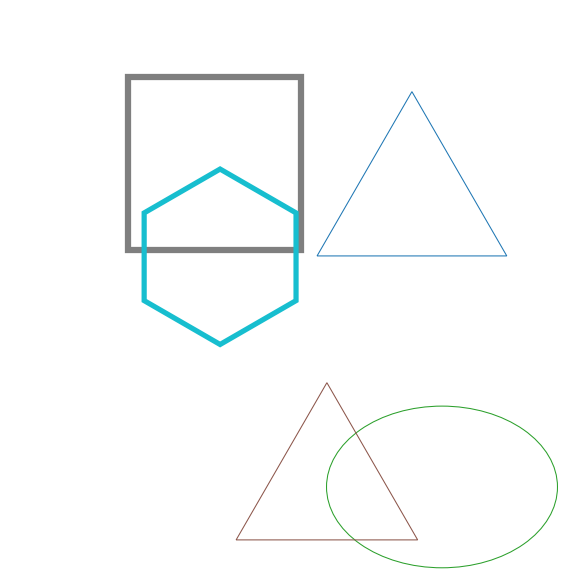[{"shape": "triangle", "thickness": 0.5, "radius": 0.95, "center": [0.713, 0.651]}, {"shape": "oval", "thickness": 0.5, "radius": 1.0, "center": [0.765, 0.156]}, {"shape": "triangle", "thickness": 0.5, "radius": 0.91, "center": [0.566, 0.155]}, {"shape": "square", "thickness": 3, "radius": 0.75, "center": [0.371, 0.717]}, {"shape": "hexagon", "thickness": 2.5, "radius": 0.76, "center": [0.381, 0.555]}]